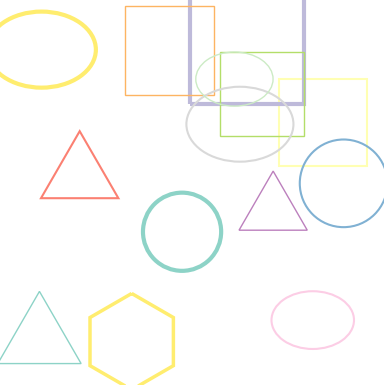[{"shape": "triangle", "thickness": 1, "radius": 0.62, "center": [0.102, 0.118]}, {"shape": "circle", "thickness": 3, "radius": 0.51, "center": [0.473, 0.398]}, {"shape": "square", "thickness": 1.5, "radius": 0.57, "center": [0.838, 0.682]}, {"shape": "square", "thickness": 3, "radius": 0.74, "center": [0.641, 0.877]}, {"shape": "triangle", "thickness": 1.5, "radius": 0.58, "center": [0.207, 0.543]}, {"shape": "circle", "thickness": 1.5, "radius": 0.57, "center": [0.892, 0.524]}, {"shape": "square", "thickness": 1, "radius": 0.58, "center": [0.44, 0.869]}, {"shape": "square", "thickness": 1, "radius": 0.54, "center": [0.68, 0.756]}, {"shape": "oval", "thickness": 1.5, "radius": 0.54, "center": [0.812, 0.169]}, {"shape": "oval", "thickness": 1.5, "radius": 0.7, "center": [0.623, 0.677]}, {"shape": "triangle", "thickness": 1, "radius": 0.51, "center": [0.709, 0.453]}, {"shape": "oval", "thickness": 1, "radius": 0.5, "center": [0.609, 0.795]}, {"shape": "oval", "thickness": 3, "radius": 0.71, "center": [0.108, 0.871]}, {"shape": "hexagon", "thickness": 2.5, "radius": 0.63, "center": [0.342, 0.113]}]